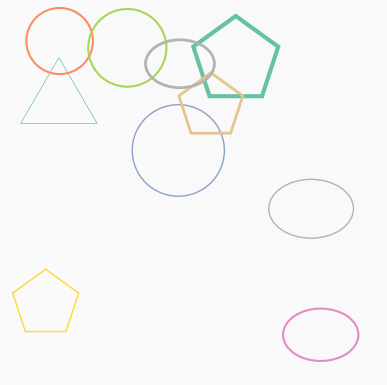[{"shape": "triangle", "thickness": 0.5, "radius": 0.57, "center": [0.152, 0.736]}, {"shape": "pentagon", "thickness": 3, "radius": 0.58, "center": [0.608, 0.843]}, {"shape": "circle", "thickness": 1.5, "radius": 0.43, "center": [0.154, 0.893]}, {"shape": "circle", "thickness": 1, "radius": 0.59, "center": [0.46, 0.609]}, {"shape": "oval", "thickness": 1.5, "radius": 0.49, "center": [0.828, 0.13]}, {"shape": "circle", "thickness": 1.5, "radius": 0.5, "center": [0.329, 0.876]}, {"shape": "pentagon", "thickness": 1, "radius": 0.45, "center": [0.118, 0.211]}, {"shape": "pentagon", "thickness": 2, "radius": 0.43, "center": [0.544, 0.724]}, {"shape": "oval", "thickness": 2, "radius": 0.44, "center": [0.464, 0.834]}, {"shape": "oval", "thickness": 1, "radius": 0.55, "center": [0.803, 0.458]}]